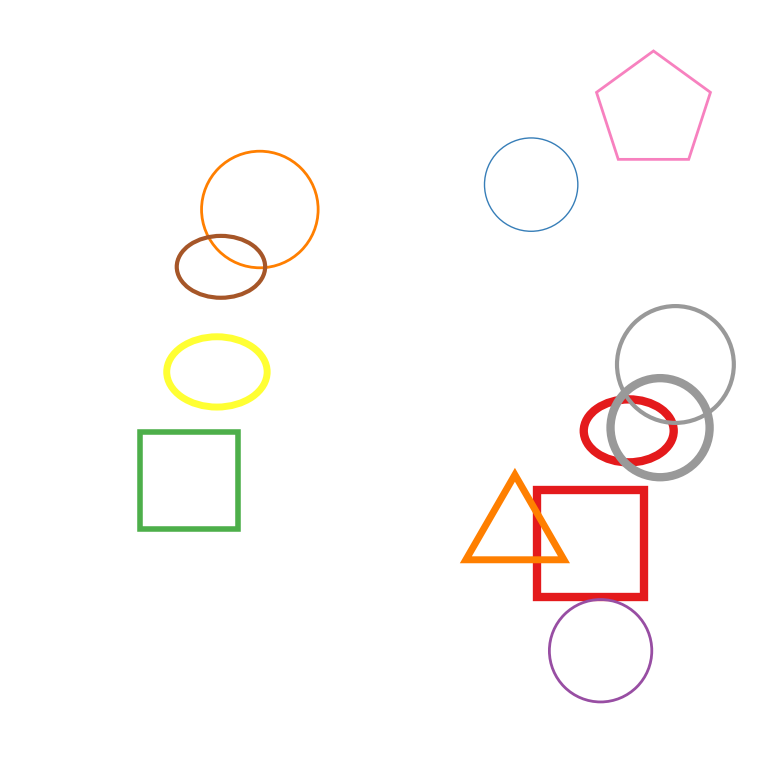[{"shape": "oval", "thickness": 3, "radius": 0.29, "center": [0.817, 0.44]}, {"shape": "square", "thickness": 3, "radius": 0.35, "center": [0.767, 0.294]}, {"shape": "circle", "thickness": 0.5, "radius": 0.3, "center": [0.69, 0.76]}, {"shape": "square", "thickness": 2, "radius": 0.32, "center": [0.245, 0.376]}, {"shape": "circle", "thickness": 1, "radius": 0.33, "center": [0.78, 0.155]}, {"shape": "circle", "thickness": 1, "radius": 0.38, "center": [0.337, 0.728]}, {"shape": "triangle", "thickness": 2.5, "radius": 0.37, "center": [0.669, 0.31]}, {"shape": "oval", "thickness": 2.5, "radius": 0.33, "center": [0.282, 0.517]}, {"shape": "oval", "thickness": 1.5, "radius": 0.29, "center": [0.287, 0.653]}, {"shape": "pentagon", "thickness": 1, "radius": 0.39, "center": [0.849, 0.856]}, {"shape": "circle", "thickness": 3, "radius": 0.32, "center": [0.857, 0.445]}, {"shape": "circle", "thickness": 1.5, "radius": 0.38, "center": [0.877, 0.527]}]